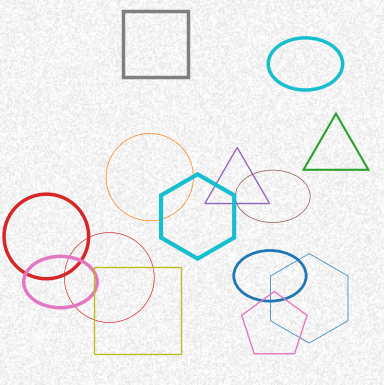[{"shape": "hexagon", "thickness": 0.5, "radius": 0.58, "center": [0.803, 0.225]}, {"shape": "oval", "thickness": 2, "radius": 0.47, "center": [0.701, 0.284]}, {"shape": "circle", "thickness": 0.5, "radius": 0.57, "center": [0.389, 0.54]}, {"shape": "triangle", "thickness": 1.5, "radius": 0.49, "center": [0.873, 0.608]}, {"shape": "circle", "thickness": 2.5, "radius": 0.55, "center": [0.12, 0.386]}, {"shape": "circle", "thickness": 0.5, "radius": 0.58, "center": [0.284, 0.279]}, {"shape": "triangle", "thickness": 1, "radius": 0.49, "center": [0.616, 0.52]}, {"shape": "oval", "thickness": 0.5, "radius": 0.49, "center": [0.708, 0.49]}, {"shape": "pentagon", "thickness": 1, "radius": 0.45, "center": [0.713, 0.153]}, {"shape": "oval", "thickness": 2.5, "radius": 0.48, "center": [0.157, 0.267]}, {"shape": "square", "thickness": 2.5, "radius": 0.42, "center": [0.405, 0.886]}, {"shape": "square", "thickness": 1, "radius": 0.57, "center": [0.357, 0.194]}, {"shape": "hexagon", "thickness": 3, "radius": 0.55, "center": [0.513, 0.438]}, {"shape": "oval", "thickness": 2.5, "radius": 0.48, "center": [0.793, 0.834]}]